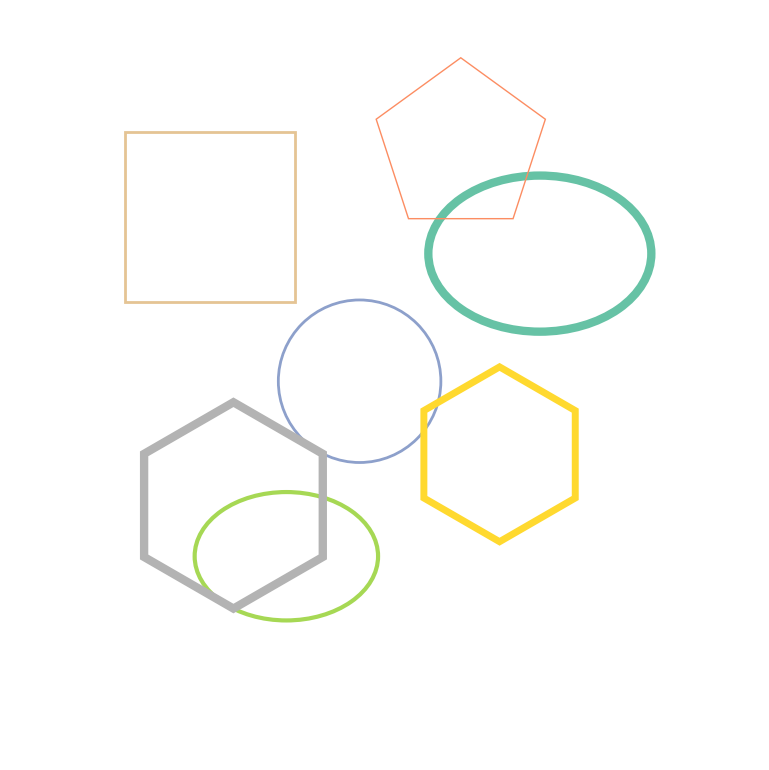[{"shape": "oval", "thickness": 3, "radius": 0.72, "center": [0.701, 0.671]}, {"shape": "pentagon", "thickness": 0.5, "radius": 0.58, "center": [0.598, 0.809]}, {"shape": "circle", "thickness": 1, "radius": 0.53, "center": [0.467, 0.505]}, {"shape": "oval", "thickness": 1.5, "radius": 0.6, "center": [0.372, 0.278]}, {"shape": "hexagon", "thickness": 2.5, "radius": 0.57, "center": [0.649, 0.41]}, {"shape": "square", "thickness": 1, "radius": 0.55, "center": [0.273, 0.718]}, {"shape": "hexagon", "thickness": 3, "radius": 0.67, "center": [0.303, 0.344]}]